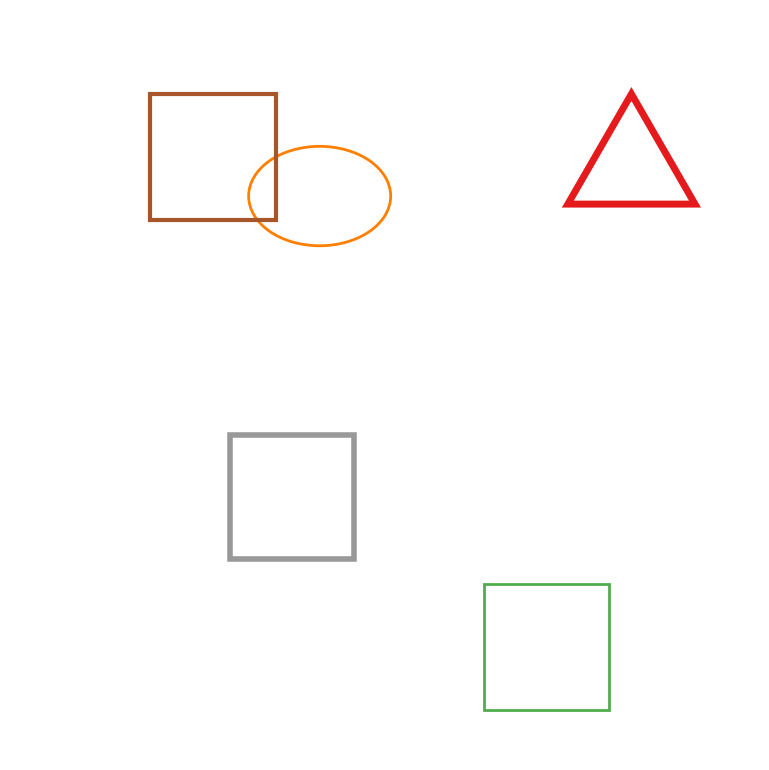[{"shape": "triangle", "thickness": 2.5, "radius": 0.48, "center": [0.82, 0.783]}, {"shape": "square", "thickness": 1, "radius": 0.41, "center": [0.71, 0.16]}, {"shape": "oval", "thickness": 1, "radius": 0.46, "center": [0.415, 0.745]}, {"shape": "square", "thickness": 1.5, "radius": 0.41, "center": [0.277, 0.796]}, {"shape": "square", "thickness": 2, "radius": 0.4, "center": [0.379, 0.355]}]